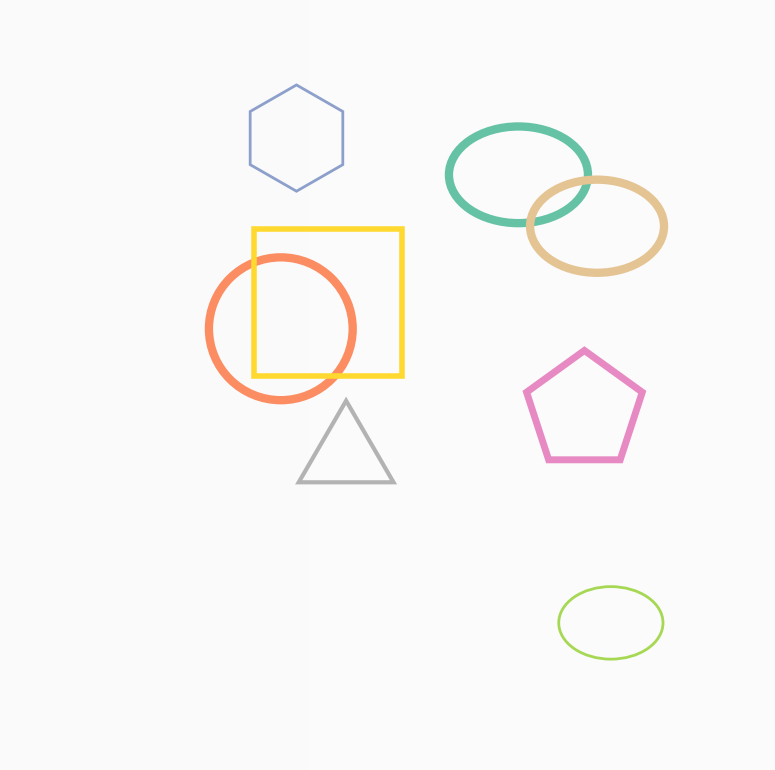[{"shape": "oval", "thickness": 3, "radius": 0.45, "center": [0.669, 0.773]}, {"shape": "circle", "thickness": 3, "radius": 0.46, "center": [0.362, 0.573]}, {"shape": "hexagon", "thickness": 1, "radius": 0.35, "center": [0.383, 0.821]}, {"shape": "pentagon", "thickness": 2.5, "radius": 0.39, "center": [0.754, 0.466]}, {"shape": "oval", "thickness": 1, "radius": 0.34, "center": [0.788, 0.191]}, {"shape": "square", "thickness": 2, "radius": 0.48, "center": [0.424, 0.607]}, {"shape": "oval", "thickness": 3, "radius": 0.43, "center": [0.77, 0.706]}, {"shape": "triangle", "thickness": 1.5, "radius": 0.35, "center": [0.447, 0.409]}]